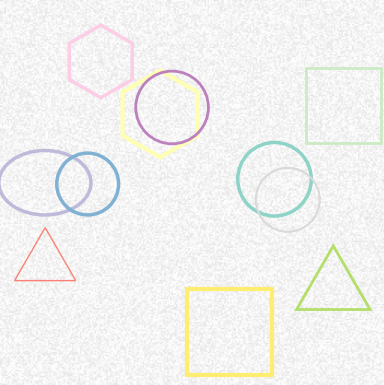[{"shape": "circle", "thickness": 2.5, "radius": 0.48, "center": [0.713, 0.534]}, {"shape": "hexagon", "thickness": 3, "radius": 0.56, "center": [0.416, 0.704]}, {"shape": "oval", "thickness": 2.5, "radius": 0.6, "center": [0.117, 0.525]}, {"shape": "triangle", "thickness": 1, "radius": 0.46, "center": [0.117, 0.317]}, {"shape": "circle", "thickness": 2.5, "radius": 0.4, "center": [0.228, 0.522]}, {"shape": "triangle", "thickness": 2, "radius": 0.55, "center": [0.866, 0.251]}, {"shape": "hexagon", "thickness": 2.5, "radius": 0.47, "center": [0.262, 0.84]}, {"shape": "circle", "thickness": 1.5, "radius": 0.41, "center": [0.747, 0.481]}, {"shape": "circle", "thickness": 2, "radius": 0.47, "center": [0.447, 0.721]}, {"shape": "square", "thickness": 2, "radius": 0.48, "center": [0.893, 0.727]}, {"shape": "square", "thickness": 3, "radius": 0.56, "center": [0.596, 0.138]}]